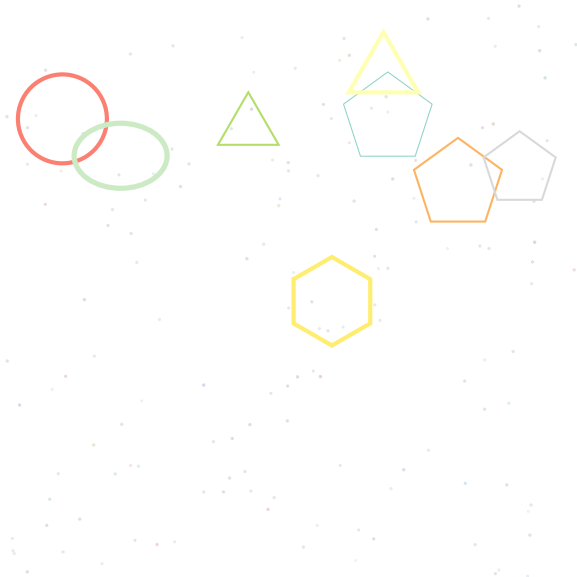[{"shape": "pentagon", "thickness": 0.5, "radius": 0.4, "center": [0.672, 0.794]}, {"shape": "triangle", "thickness": 2, "radius": 0.35, "center": [0.664, 0.874]}, {"shape": "circle", "thickness": 2, "radius": 0.39, "center": [0.108, 0.793]}, {"shape": "pentagon", "thickness": 1, "radius": 0.4, "center": [0.793, 0.68]}, {"shape": "triangle", "thickness": 1, "radius": 0.3, "center": [0.43, 0.779]}, {"shape": "pentagon", "thickness": 1, "radius": 0.33, "center": [0.9, 0.706]}, {"shape": "oval", "thickness": 2.5, "radius": 0.4, "center": [0.209, 0.729]}, {"shape": "hexagon", "thickness": 2, "radius": 0.38, "center": [0.575, 0.477]}]